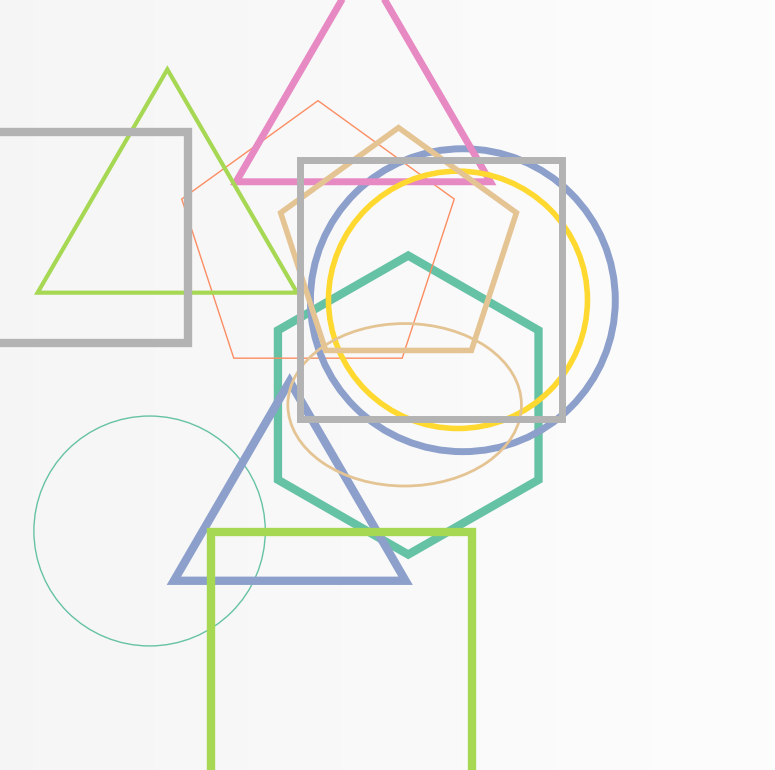[{"shape": "circle", "thickness": 0.5, "radius": 0.75, "center": [0.193, 0.31]}, {"shape": "hexagon", "thickness": 3, "radius": 0.97, "center": [0.527, 0.474]}, {"shape": "pentagon", "thickness": 0.5, "radius": 0.92, "center": [0.41, 0.684]}, {"shape": "triangle", "thickness": 3, "radius": 0.86, "center": [0.374, 0.332]}, {"shape": "circle", "thickness": 2.5, "radius": 0.98, "center": [0.597, 0.61]}, {"shape": "triangle", "thickness": 2.5, "radius": 0.95, "center": [0.469, 0.859]}, {"shape": "square", "thickness": 3, "radius": 0.84, "center": [0.44, 0.141]}, {"shape": "triangle", "thickness": 1.5, "radius": 0.97, "center": [0.216, 0.717]}, {"shape": "circle", "thickness": 2, "radius": 0.84, "center": [0.591, 0.611]}, {"shape": "oval", "thickness": 1, "radius": 0.75, "center": [0.522, 0.474]}, {"shape": "pentagon", "thickness": 2, "radius": 0.8, "center": [0.514, 0.674]}, {"shape": "square", "thickness": 2.5, "radius": 0.84, "center": [0.556, 0.624]}, {"shape": "square", "thickness": 3, "radius": 0.69, "center": [0.105, 0.692]}]